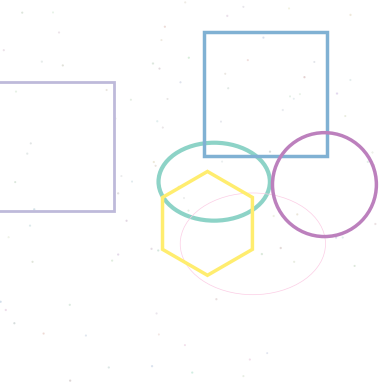[{"shape": "oval", "thickness": 3, "radius": 0.72, "center": [0.556, 0.528]}, {"shape": "square", "thickness": 2, "radius": 0.84, "center": [0.127, 0.621]}, {"shape": "square", "thickness": 2.5, "radius": 0.8, "center": [0.689, 0.756]}, {"shape": "oval", "thickness": 0.5, "radius": 0.94, "center": [0.657, 0.367]}, {"shape": "circle", "thickness": 2.5, "radius": 0.67, "center": [0.843, 0.52]}, {"shape": "hexagon", "thickness": 2.5, "radius": 0.67, "center": [0.539, 0.42]}]